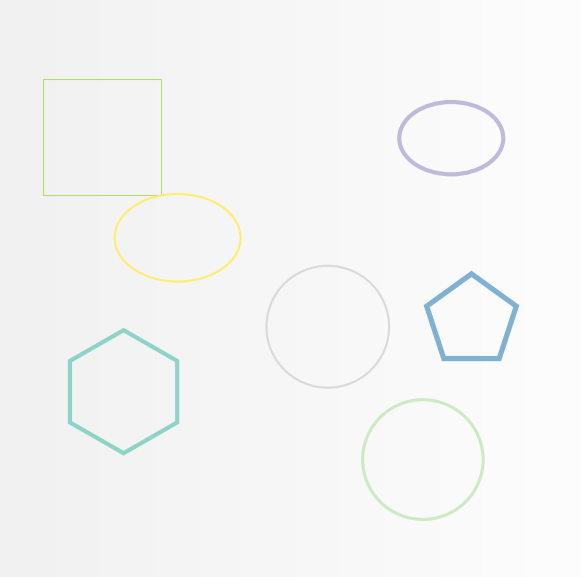[{"shape": "hexagon", "thickness": 2, "radius": 0.53, "center": [0.213, 0.321]}, {"shape": "oval", "thickness": 2, "radius": 0.45, "center": [0.776, 0.76]}, {"shape": "pentagon", "thickness": 2.5, "radius": 0.41, "center": [0.811, 0.444]}, {"shape": "square", "thickness": 0.5, "radius": 0.5, "center": [0.175, 0.762]}, {"shape": "circle", "thickness": 1, "radius": 0.53, "center": [0.564, 0.433]}, {"shape": "circle", "thickness": 1.5, "radius": 0.52, "center": [0.728, 0.203]}, {"shape": "oval", "thickness": 1, "radius": 0.54, "center": [0.306, 0.587]}]